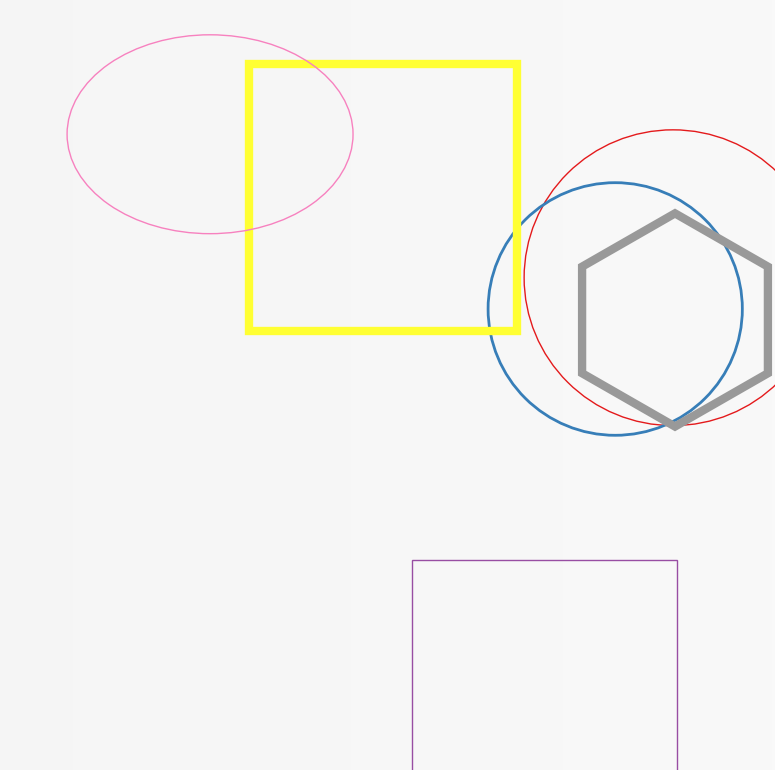[{"shape": "circle", "thickness": 0.5, "radius": 0.96, "center": [0.868, 0.639]}, {"shape": "circle", "thickness": 1, "radius": 0.82, "center": [0.794, 0.599]}, {"shape": "square", "thickness": 0.5, "radius": 0.85, "center": [0.703, 0.102]}, {"shape": "square", "thickness": 3, "radius": 0.87, "center": [0.494, 0.743]}, {"shape": "oval", "thickness": 0.5, "radius": 0.92, "center": [0.271, 0.826]}, {"shape": "hexagon", "thickness": 3, "radius": 0.69, "center": [0.871, 0.584]}]